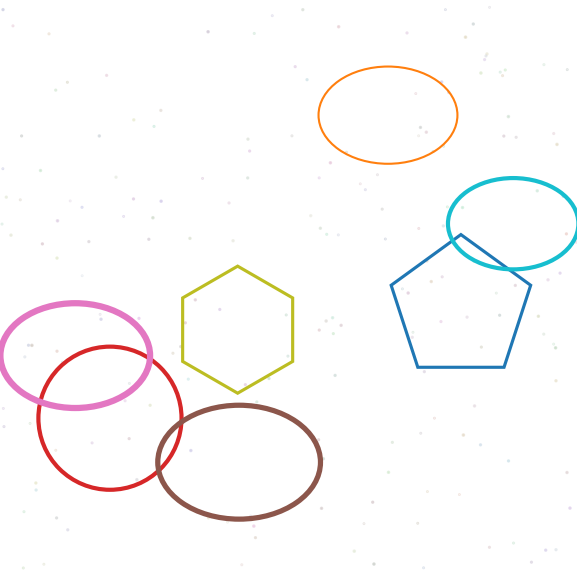[{"shape": "pentagon", "thickness": 1.5, "radius": 0.64, "center": [0.798, 0.466]}, {"shape": "oval", "thickness": 1, "radius": 0.6, "center": [0.672, 0.8]}, {"shape": "circle", "thickness": 2, "radius": 0.62, "center": [0.19, 0.275]}, {"shape": "oval", "thickness": 2.5, "radius": 0.7, "center": [0.414, 0.199]}, {"shape": "oval", "thickness": 3, "radius": 0.65, "center": [0.13, 0.383]}, {"shape": "hexagon", "thickness": 1.5, "radius": 0.55, "center": [0.412, 0.428]}, {"shape": "oval", "thickness": 2, "radius": 0.56, "center": [0.889, 0.612]}]